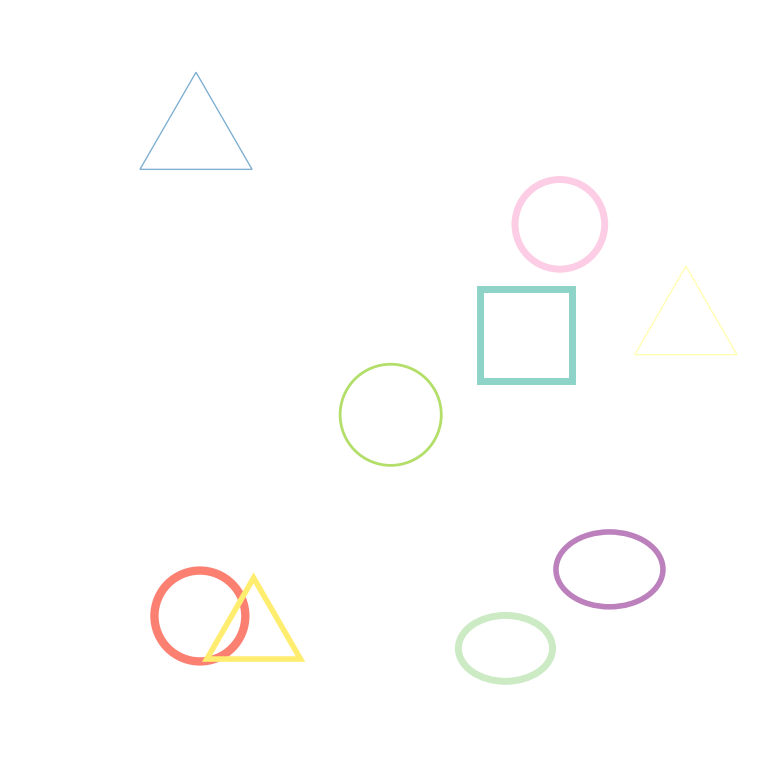[{"shape": "square", "thickness": 2.5, "radius": 0.3, "center": [0.684, 0.565]}, {"shape": "triangle", "thickness": 0.5, "radius": 0.38, "center": [0.891, 0.578]}, {"shape": "circle", "thickness": 3, "radius": 0.3, "center": [0.26, 0.2]}, {"shape": "triangle", "thickness": 0.5, "radius": 0.42, "center": [0.255, 0.822]}, {"shape": "circle", "thickness": 1, "radius": 0.33, "center": [0.507, 0.461]}, {"shape": "circle", "thickness": 2.5, "radius": 0.29, "center": [0.727, 0.709]}, {"shape": "oval", "thickness": 2, "radius": 0.35, "center": [0.791, 0.261]}, {"shape": "oval", "thickness": 2.5, "radius": 0.31, "center": [0.656, 0.158]}, {"shape": "triangle", "thickness": 2, "radius": 0.35, "center": [0.329, 0.179]}]